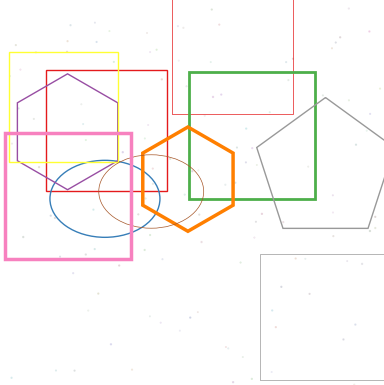[{"shape": "square", "thickness": 0.5, "radius": 0.79, "center": [0.604, 0.861]}, {"shape": "square", "thickness": 1, "radius": 0.79, "center": [0.277, 0.661]}, {"shape": "oval", "thickness": 1, "radius": 0.71, "center": [0.273, 0.484]}, {"shape": "square", "thickness": 2, "radius": 0.82, "center": [0.655, 0.647]}, {"shape": "hexagon", "thickness": 1, "radius": 0.75, "center": [0.175, 0.658]}, {"shape": "hexagon", "thickness": 2.5, "radius": 0.68, "center": [0.488, 0.535]}, {"shape": "square", "thickness": 1, "radius": 0.71, "center": [0.165, 0.722]}, {"shape": "oval", "thickness": 0.5, "radius": 0.68, "center": [0.393, 0.503]}, {"shape": "square", "thickness": 2.5, "radius": 0.82, "center": [0.176, 0.49]}, {"shape": "square", "thickness": 0.5, "radius": 0.82, "center": [0.84, 0.177]}, {"shape": "pentagon", "thickness": 1, "radius": 0.94, "center": [0.845, 0.559]}]